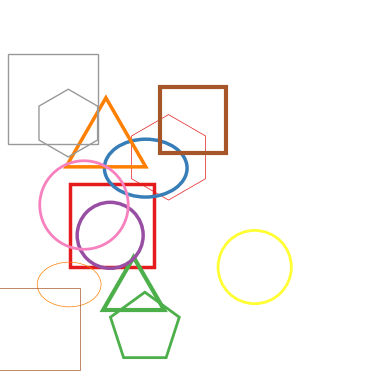[{"shape": "hexagon", "thickness": 0.5, "radius": 0.55, "center": [0.438, 0.591]}, {"shape": "square", "thickness": 2.5, "radius": 0.54, "center": [0.29, 0.414]}, {"shape": "oval", "thickness": 2.5, "radius": 0.54, "center": [0.379, 0.563]}, {"shape": "pentagon", "thickness": 2, "radius": 0.47, "center": [0.376, 0.147]}, {"shape": "triangle", "thickness": 3, "radius": 0.46, "center": [0.347, 0.241]}, {"shape": "circle", "thickness": 2.5, "radius": 0.43, "center": [0.286, 0.389]}, {"shape": "oval", "thickness": 0.5, "radius": 0.41, "center": [0.18, 0.261]}, {"shape": "triangle", "thickness": 2.5, "radius": 0.6, "center": [0.275, 0.626]}, {"shape": "circle", "thickness": 2, "radius": 0.48, "center": [0.662, 0.306]}, {"shape": "square", "thickness": 0.5, "radius": 0.53, "center": [0.1, 0.146]}, {"shape": "square", "thickness": 3, "radius": 0.43, "center": [0.501, 0.687]}, {"shape": "circle", "thickness": 2, "radius": 0.57, "center": [0.218, 0.467]}, {"shape": "square", "thickness": 1, "radius": 0.58, "center": [0.138, 0.743]}, {"shape": "hexagon", "thickness": 1, "radius": 0.44, "center": [0.177, 0.68]}]